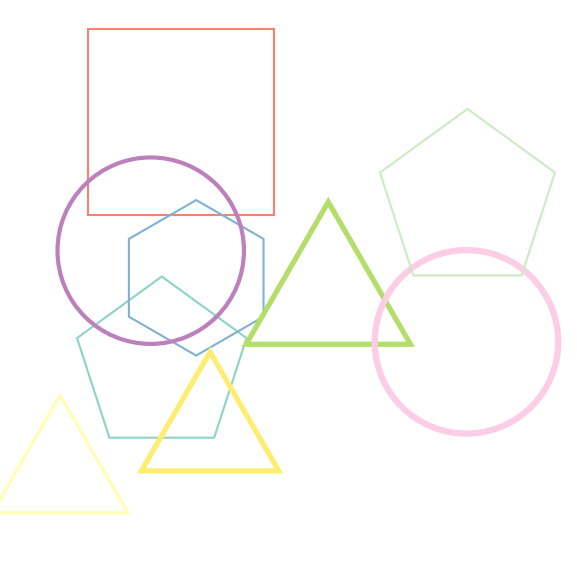[{"shape": "pentagon", "thickness": 1, "radius": 0.77, "center": [0.28, 0.366]}, {"shape": "triangle", "thickness": 1.5, "radius": 0.68, "center": [0.104, 0.179]}, {"shape": "square", "thickness": 1, "radius": 0.8, "center": [0.313, 0.788]}, {"shape": "hexagon", "thickness": 1, "radius": 0.67, "center": [0.34, 0.518]}, {"shape": "triangle", "thickness": 2.5, "radius": 0.82, "center": [0.568, 0.485]}, {"shape": "circle", "thickness": 3, "radius": 0.79, "center": [0.808, 0.407]}, {"shape": "circle", "thickness": 2, "radius": 0.81, "center": [0.261, 0.565]}, {"shape": "pentagon", "thickness": 1, "radius": 0.8, "center": [0.809, 0.651]}, {"shape": "triangle", "thickness": 2.5, "radius": 0.69, "center": [0.364, 0.252]}]